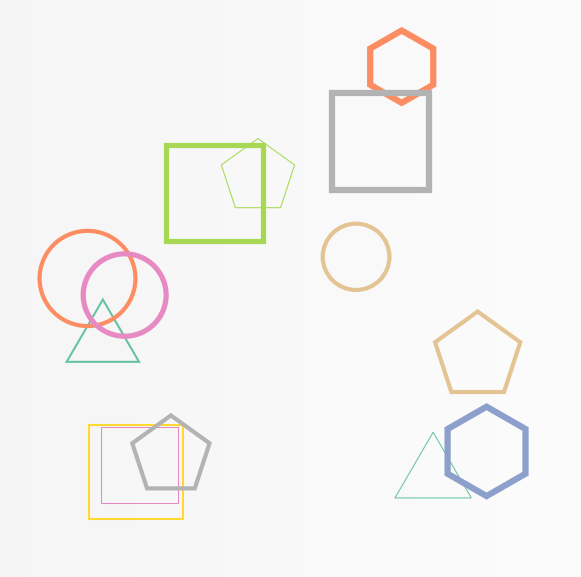[{"shape": "triangle", "thickness": 0.5, "radius": 0.38, "center": [0.745, 0.175]}, {"shape": "triangle", "thickness": 1, "radius": 0.36, "center": [0.177, 0.409]}, {"shape": "circle", "thickness": 2, "radius": 0.41, "center": [0.151, 0.517]}, {"shape": "hexagon", "thickness": 3, "radius": 0.31, "center": [0.691, 0.884]}, {"shape": "hexagon", "thickness": 3, "radius": 0.39, "center": [0.837, 0.218]}, {"shape": "square", "thickness": 0.5, "radius": 0.33, "center": [0.24, 0.194]}, {"shape": "circle", "thickness": 2.5, "radius": 0.36, "center": [0.214, 0.488]}, {"shape": "square", "thickness": 2.5, "radius": 0.41, "center": [0.369, 0.665]}, {"shape": "pentagon", "thickness": 0.5, "radius": 0.33, "center": [0.444, 0.693]}, {"shape": "square", "thickness": 1, "radius": 0.4, "center": [0.234, 0.182]}, {"shape": "circle", "thickness": 2, "radius": 0.29, "center": [0.613, 0.554]}, {"shape": "pentagon", "thickness": 2, "radius": 0.39, "center": [0.822, 0.383]}, {"shape": "square", "thickness": 3, "radius": 0.42, "center": [0.655, 0.754]}, {"shape": "pentagon", "thickness": 2, "radius": 0.35, "center": [0.294, 0.21]}]